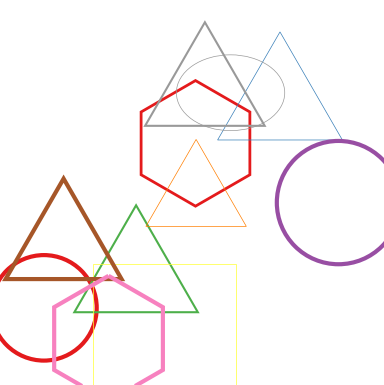[{"shape": "hexagon", "thickness": 2, "radius": 0.82, "center": [0.508, 0.628]}, {"shape": "circle", "thickness": 3, "radius": 0.69, "center": [0.114, 0.2]}, {"shape": "triangle", "thickness": 0.5, "radius": 0.94, "center": [0.727, 0.73]}, {"shape": "triangle", "thickness": 1.5, "radius": 0.93, "center": [0.353, 0.282]}, {"shape": "circle", "thickness": 3, "radius": 0.8, "center": [0.879, 0.474]}, {"shape": "triangle", "thickness": 0.5, "radius": 0.75, "center": [0.509, 0.487]}, {"shape": "square", "thickness": 0.5, "radius": 0.93, "center": [0.427, 0.128]}, {"shape": "triangle", "thickness": 3, "radius": 0.87, "center": [0.165, 0.362]}, {"shape": "hexagon", "thickness": 3, "radius": 0.82, "center": [0.282, 0.121]}, {"shape": "oval", "thickness": 0.5, "radius": 0.7, "center": [0.599, 0.759]}, {"shape": "triangle", "thickness": 1.5, "radius": 0.9, "center": [0.532, 0.763]}]